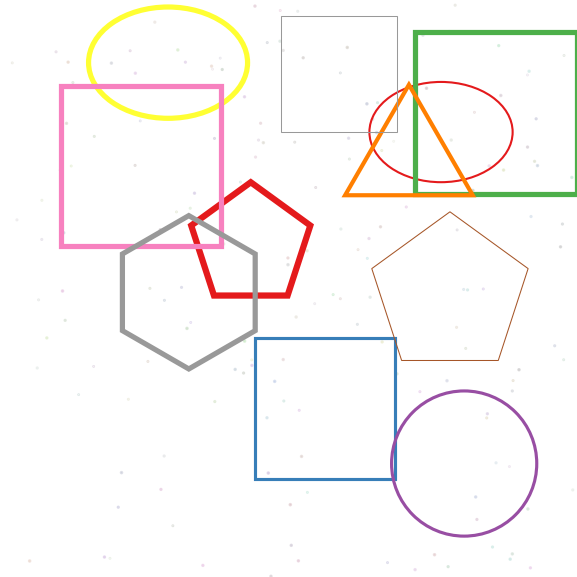[{"shape": "oval", "thickness": 1, "radius": 0.62, "center": [0.764, 0.77]}, {"shape": "pentagon", "thickness": 3, "radius": 0.54, "center": [0.434, 0.575]}, {"shape": "square", "thickness": 1.5, "radius": 0.61, "center": [0.563, 0.292]}, {"shape": "square", "thickness": 2.5, "radius": 0.7, "center": [0.859, 0.803]}, {"shape": "circle", "thickness": 1.5, "radius": 0.63, "center": [0.804, 0.196]}, {"shape": "triangle", "thickness": 2, "radius": 0.64, "center": [0.708, 0.725]}, {"shape": "oval", "thickness": 2.5, "radius": 0.69, "center": [0.291, 0.891]}, {"shape": "pentagon", "thickness": 0.5, "radius": 0.71, "center": [0.779, 0.49]}, {"shape": "square", "thickness": 2.5, "radius": 0.7, "center": [0.244, 0.712]}, {"shape": "hexagon", "thickness": 2.5, "radius": 0.66, "center": [0.327, 0.493]}, {"shape": "square", "thickness": 0.5, "radius": 0.5, "center": [0.587, 0.871]}]